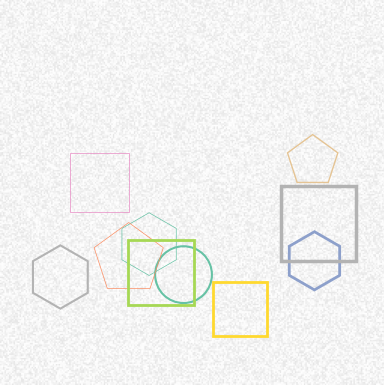[{"shape": "circle", "thickness": 1.5, "radius": 0.37, "center": [0.477, 0.287]}, {"shape": "hexagon", "thickness": 0.5, "radius": 0.41, "center": [0.387, 0.366]}, {"shape": "pentagon", "thickness": 0.5, "radius": 0.47, "center": [0.334, 0.327]}, {"shape": "hexagon", "thickness": 2, "radius": 0.38, "center": [0.817, 0.323]}, {"shape": "square", "thickness": 0.5, "radius": 0.38, "center": [0.258, 0.526]}, {"shape": "square", "thickness": 2, "radius": 0.42, "center": [0.418, 0.293]}, {"shape": "square", "thickness": 2, "radius": 0.35, "center": [0.623, 0.197]}, {"shape": "pentagon", "thickness": 1, "radius": 0.34, "center": [0.812, 0.582]}, {"shape": "hexagon", "thickness": 1.5, "radius": 0.41, "center": [0.157, 0.281]}, {"shape": "square", "thickness": 2.5, "radius": 0.49, "center": [0.827, 0.42]}]